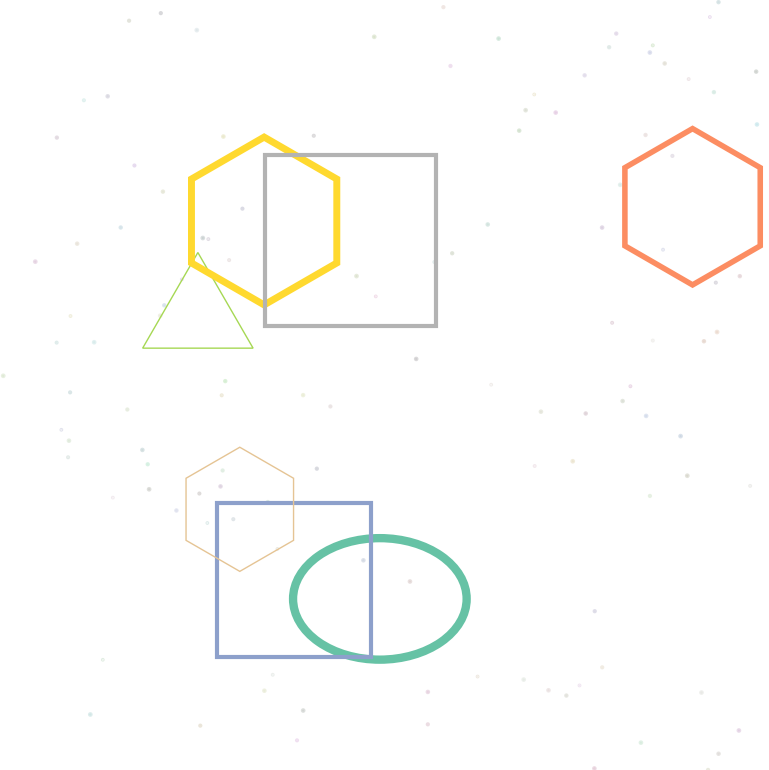[{"shape": "oval", "thickness": 3, "radius": 0.56, "center": [0.493, 0.222]}, {"shape": "hexagon", "thickness": 2, "radius": 0.51, "center": [0.899, 0.731]}, {"shape": "square", "thickness": 1.5, "radius": 0.5, "center": [0.382, 0.247]}, {"shape": "triangle", "thickness": 0.5, "radius": 0.41, "center": [0.257, 0.589]}, {"shape": "hexagon", "thickness": 2.5, "radius": 0.54, "center": [0.343, 0.713]}, {"shape": "hexagon", "thickness": 0.5, "radius": 0.4, "center": [0.311, 0.339]}, {"shape": "square", "thickness": 1.5, "radius": 0.56, "center": [0.455, 0.688]}]